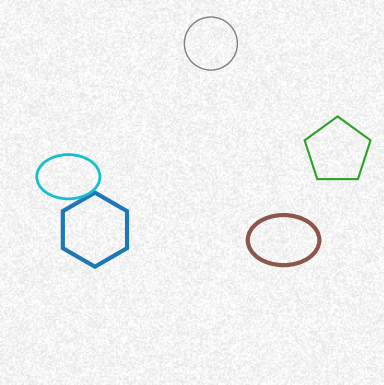[{"shape": "hexagon", "thickness": 3, "radius": 0.48, "center": [0.247, 0.403]}, {"shape": "pentagon", "thickness": 1.5, "radius": 0.45, "center": [0.877, 0.608]}, {"shape": "oval", "thickness": 3, "radius": 0.47, "center": [0.737, 0.376]}, {"shape": "circle", "thickness": 1, "radius": 0.34, "center": [0.548, 0.887]}, {"shape": "oval", "thickness": 2, "radius": 0.41, "center": [0.178, 0.541]}]